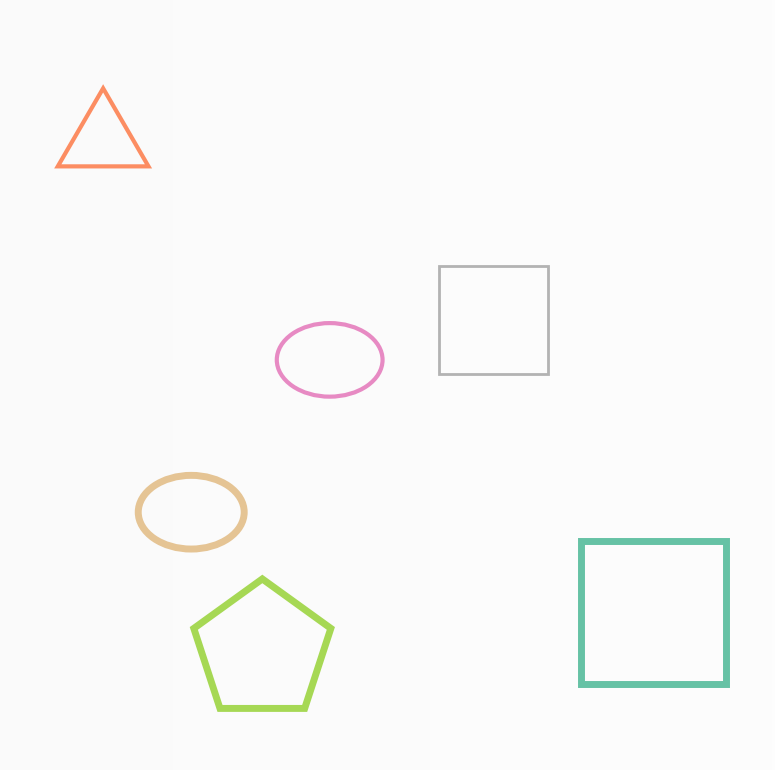[{"shape": "square", "thickness": 2.5, "radius": 0.47, "center": [0.843, 0.204]}, {"shape": "triangle", "thickness": 1.5, "radius": 0.34, "center": [0.133, 0.818]}, {"shape": "oval", "thickness": 1.5, "radius": 0.34, "center": [0.425, 0.533]}, {"shape": "pentagon", "thickness": 2.5, "radius": 0.46, "center": [0.338, 0.155]}, {"shape": "oval", "thickness": 2.5, "radius": 0.34, "center": [0.247, 0.335]}, {"shape": "square", "thickness": 1, "radius": 0.35, "center": [0.637, 0.584]}]